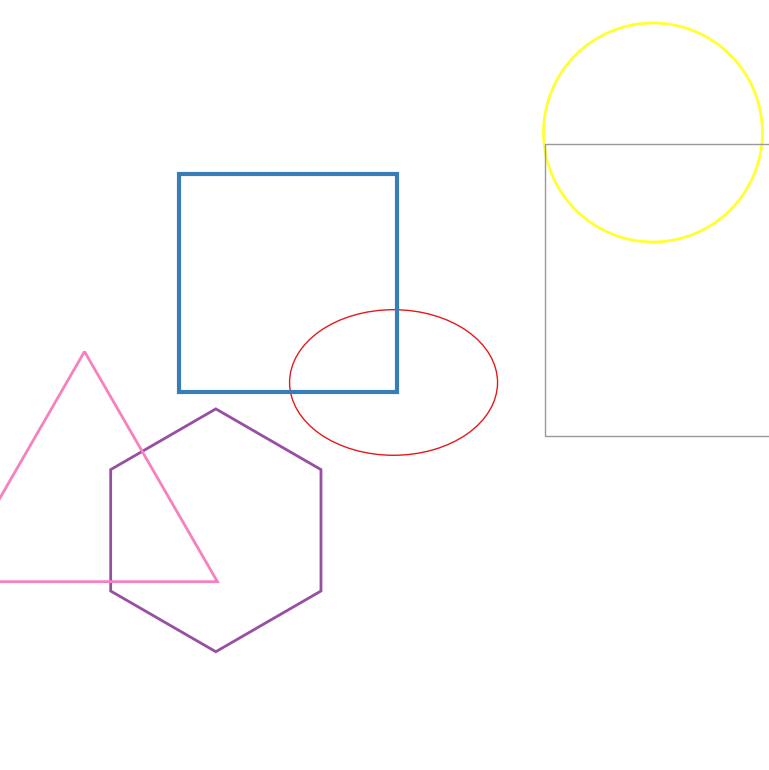[{"shape": "oval", "thickness": 0.5, "radius": 0.68, "center": [0.511, 0.503]}, {"shape": "square", "thickness": 1.5, "radius": 0.71, "center": [0.374, 0.632]}, {"shape": "hexagon", "thickness": 1, "radius": 0.79, "center": [0.28, 0.311]}, {"shape": "circle", "thickness": 1, "radius": 0.71, "center": [0.848, 0.828]}, {"shape": "triangle", "thickness": 1, "radius": 1.0, "center": [0.11, 0.344]}, {"shape": "square", "thickness": 0.5, "radius": 0.95, "center": [0.897, 0.623]}]